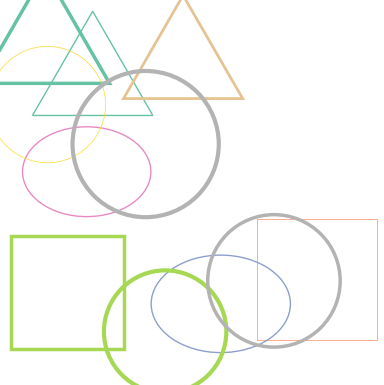[{"shape": "triangle", "thickness": 2.5, "radius": 0.97, "center": [0.117, 0.88]}, {"shape": "triangle", "thickness": 1, "radius": 0.9, "center": [0.241, 0.79]}, {"shape": "square", "thickness": 0.5, "radius": 0.78, "center": [0.823, 0.274]}, {"shape": "oval", "thickness": 1, "radius": 0.9, "center": [0.573, 0.211]}, {"shape": "oval", "thickness": 1, "radius": 0.83, "center": [0.225, 0.554]}, {"shape": "circle", "thickness": 3, "radius": 0.79, "center": [0.429, 0.139]}, {"shape": "square", "thickness": 2.5, "radius": 0.73, "center": [0.177, 0.239]}, {"shape": "circle", "thickness": 0.5, "radius": 0.76, "center": [0.123, 0.728]}, {"shape": "triangle", "thickness": 2, "radius": 0.89, "center": [0.476, 0.833]}, {"shape": "circle", "thickness": 2.5, "radius": 0.86, "center": [0.712, 0.27]}, {"shape": "circle", "thickness": 3, "radius": 0.95, "center": [0.378, 0.626]}]